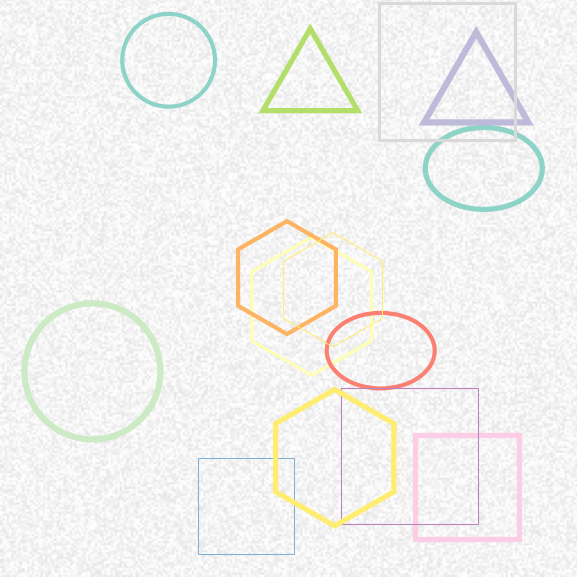[{"shape": "oval", "thickness": 2.5, "radius": 0.51, "center": [0.838, 0.707]}, {"shape": "circle", "thickness": 2, "radius": 0.4, "center": [0.292, 0.895]}, {"shape": "hexagon", "thickness": 1.5, "radius": 0.6, "center": [0.54, 0.469]}, {"shape": "triangle", "thickness": 3, "radius": 0.52, "center": [0.825, 0.839]}, {"shape": "oval", "thickness": 2, "radius": 0.47, "center": [0.659, 0.392]}, {"shape": "square", "thickness": 0.5, "radius": 0.41, "center": [0.426, 0.123]}, {"shape": "hexagon", "thickness": 2, "radius": 0.49, "center": [0.497, 0.518]}, {"shape": "triangle", "thickness": 2.5, "radius": 0.47, "center": [0.537, 0.855]}, {"shape": "square", "thickness": 2.5, "radius": 0.45, "center": [0.808, 0.156]}, {"shape": "square", "thickness": 1.5, "radius": 0.59, "center": [0.774, 0.876]}, {"shape": "square", "thickness": 0.5, "radius": 0.59, "center": [0.709, 0.21]}, {"shape": "circle", "thickness": 3, "radius": 0.59, "center": [0.16, 0.356]}, {"shape": "hexagon", "thickness": 2.5, "radius": 0.59, "center": [0.58, 0.207]}, {"shape": "hexagon", "thickness": 0.5, "radius": 0.49, "center": [0.577, 0.497]}]